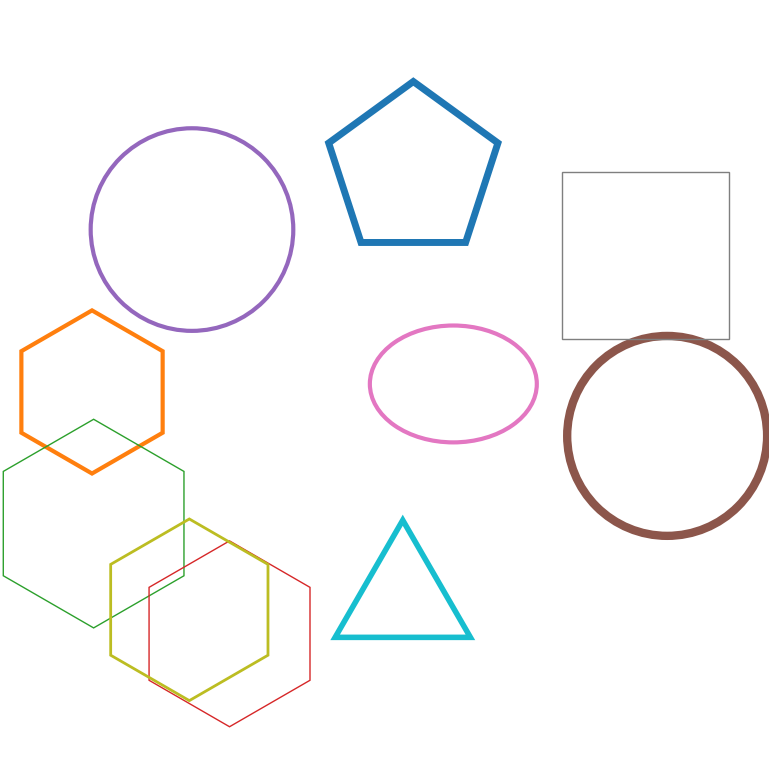[{"shape": "pentagon", "thickness": 2.5, "radius": 0.58, "center": [0.537, 0.779]}, {"shape": "hexagon", "thickness": 1.5, "radius": 0.53, "center": [0.119, 0.491]}, {"shape": "hexagon", "thickness": 0.5, "radius": 0.68, "center": [0.122, 0.32]}, {"shape": "hexagon", "thickness": 0.5, "radius": 0.6, "center": [0.298, 0.177]}, {"shape": "circle", "thickness": 1.5, "radius": 0.66, "center": [0.249, 0.702]}, {"shape": "circle", "thickness": 3, "radius": 0.65, "center": [0.866, 0.434]}, {"shape": "oval", "thickness": 1.5, "radius": 0.54, "center": [0.589, 0.501]}, {"shape": "square", "thickness": 0.5, "radius": 0.54, "center": [0.838, 0.669]}, {"shape": "hexagon", "thickness": 1, "radius": 0.59, "center": [0.246, 0.208]}, {"shape": "triangle", "thickness": 2, "radius": 0.51, "center": [0.523, 0.223]}]